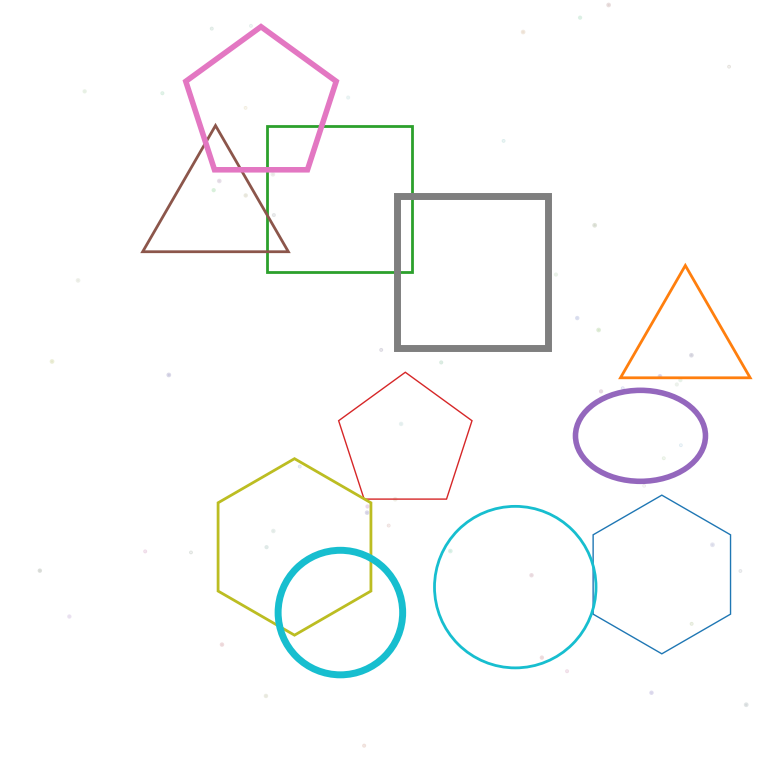[{"shape": "hexagon", "thickness": 0.5, "radius": 0.52, "center": [0.86, 0.254]}, {"shape": "triangle", "thickness": 1, "radius": 0.49, "center": [0.89, 0.558]}, {"shape": "square", "thickness": 1, "radius": 0.47, "center": [0.44, 0.742]}, {"shape": "pentagon", "thickness": 0.5, "radius": 0.46, "center": [0.526, 0.425]}, {"shape": "oval", "thickness": 2, "radius": 0.42, "center": [0.832, 0.434]}, {"shape": "triangle", "thickness": 1, "radius": 0.55, "center": [0.28, 0.728]}, {"shape": "pentagon", "thickness": 2, "radius": 0.51, "center": [0.339, 0.863]}, {"shape": "square", "thickness": 2.5, "radius": 0.49, "center": [0.614, 0.647]}, {"shape": "hexagon", "thickness": 1, "radius": 0.57, "center": [0.382, 0.29]}, {"shape": "circle", "thickness": 1, "radius": 0.52, "center": [0.669, 0.238]}, {"shape": "circle", "thickness": 2.5, "radius": 0.4, "center": [0.442, 0.204]}]